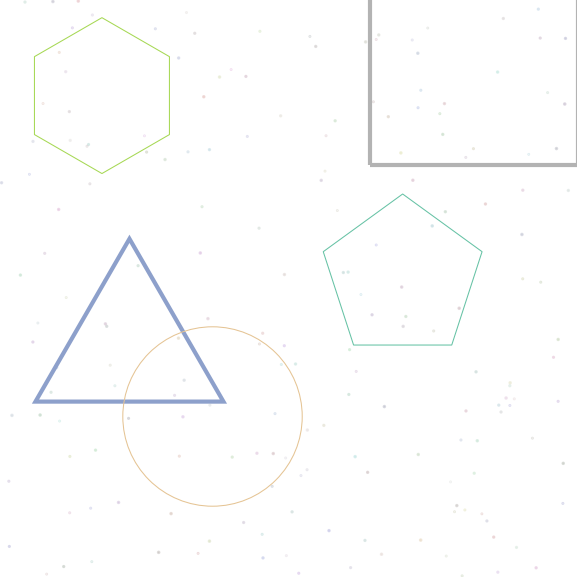[{"shape": "pentagon", "thickness": 0.5, "radius": 0.72, "center": [0.697, 0.519]}, {"shape": "triangle", "thickness": 2, "radius": 0.94, "center": [0.224, 0.398]}, {"shape": "hexagon", "thickness": 0.5, "radius": 0.67, "center": [0.177, 0.834]}, {"shape": "circle", "thickness": 0.5, "radius": 0.78, "center": [0.368, 0.278]}, {"shape": "square", "thickness": 2, "radius": 0.9, "center": [0.82, 0.893]}]